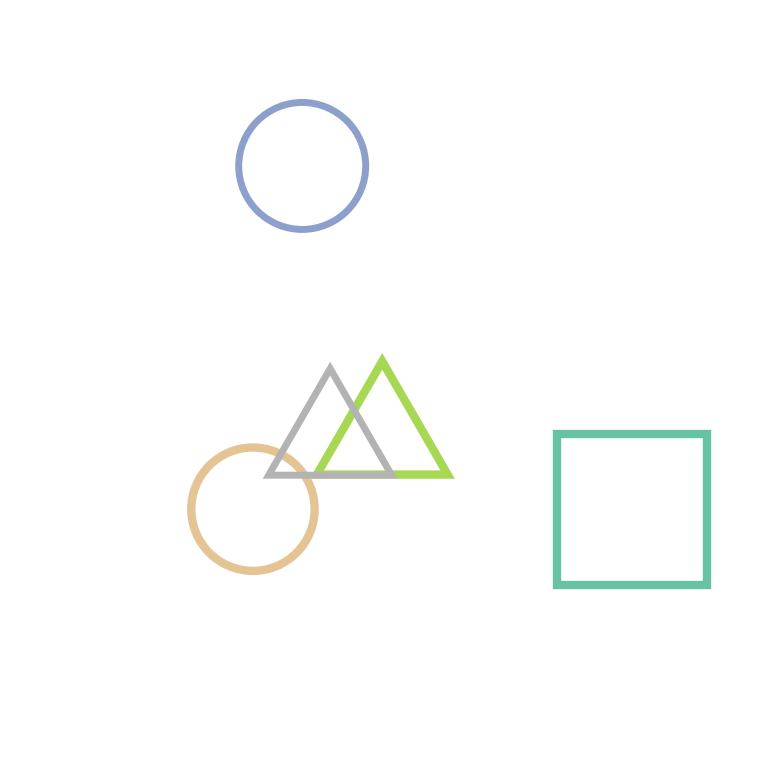[{"shape": "square", "thickness": 3, "radius": 0.49, "center": [0.821, 0.338]}, {"shape": "circle", "thickness": 2.5, "radius": 0.41, "center": [0.392, 0.784]}, {"shape": "triangle", "thickness": 3, "radius": 0.49, "center": [0.496, 0.433]}, {"shape": "circle", "thickness": 3, "radius": 0.4, "center": [0.328, 0.339]}, {"shape": "triangle", "thickness": 2.5, "radius": 0.46, "center": [0.429, 0.429]}]